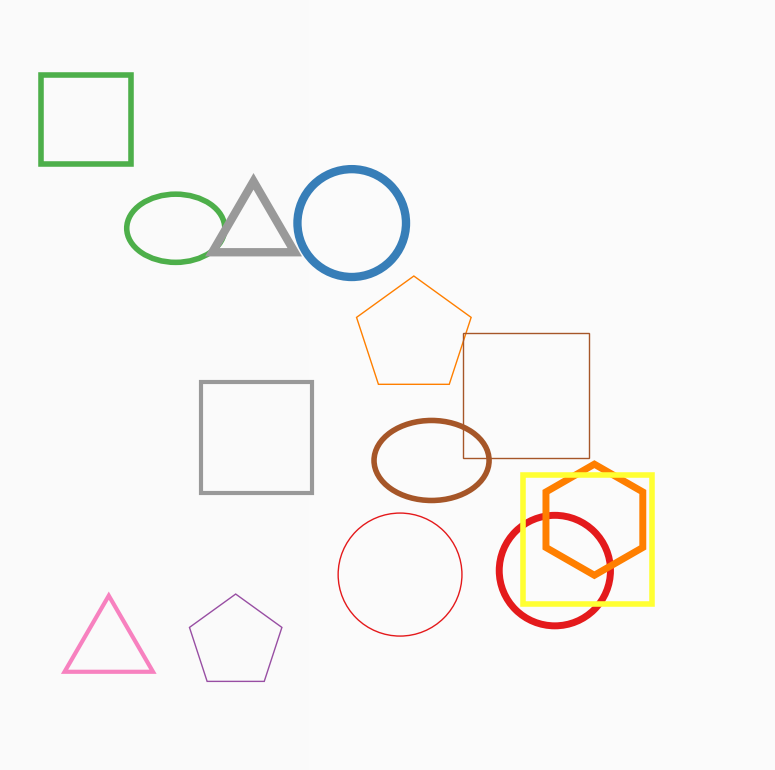[{"shape": "circle", "thickness": 0.5, "radius": 0.4, "center": [0.516, 0.254]}, {"shape": "circle", "thickness": 2.5, "radius": 0.36, "center": [0.716, 0.259]}, {"shape": "circle", "thickness": 3, "radius": 0.35, "center": [0.454, 0.71]}, {"shape": "square", "thickness": 2, "radius": 0.29, "center": [0.111, 0.845]}, {"shape": "oval", "thickness": 2, "radius": 0.32, "center": [0.227, 0.704]}, {"shape": "pentagon", "thickness": 0.5, "radius": 0.31, "center": [0.304, 0.166]}, {"shape": "hexagon", "thickness": 2.5, "radius": 0.36, "center": [0.767, 0.325]}, {"shape": "pentagon", "thickness": 0.5, "radius": 0.39, "center": [0.534, 0.564]}, {"shape": "square", "thickness": 2, "radius": 0.42, "center": [0.758, 0.299]}, {"shape": "square", "thickness": 0.5, "radius": 0.41, "center": [0.679, 0.486]}, {"shape": "oval", "thickness": 2, "radius": 0.37, "center": [0.557, 0.402]}, {"shape": "triangle", "thickness": 1.5, "radius": 0.33, "center": [0.14, 0.161]}, {"shape": "triangle", "thickness": 3, "radius": 0.31, "center": [0.327, 0.703]}, {"shape": "square", "thickness": 1.5, "radius": 0.36, "center": [0.331, 0.432]}]